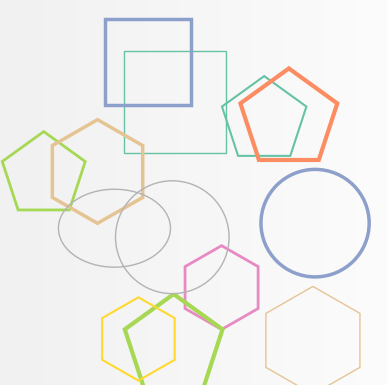[{"shape": "square", "thickness": 1, "radius": 0.66, "center": [0.451, 0.735]}, {"shape": "pentagon", "thickness": 1.5, "radius": 0.57, "center": [0.682, 0.688]}, {"shape": "pentagon", "thickness": 3, "radius": 0.66, "center": [0.745, 0.691]}, {"shape": "square", "thickness": 2.5, "radius": 0.56, "center": [0.383, 0.839]}, {"shape": "circle", "thickness": 2.5, "radius": 0.7, "center": [0.813, 0.42]}, {"shape": "hexagon", "thickness": 2, "radius": 0.54, "center": [0.572, 0.253]}, {"shape": "pentagon", "thickness": 3, "radius": 0.66, "center": [0.448, 0.104]}, {"shape": "pentagon", "thickness": 2, "radius": 0.56, "center": [0.113, 0.546]}, {"shape": "hexagon", "thickness": 1.5, "radius": 0.54, "center": [0.357, 0.12]}, {"shape": "hexagon", "thickness": 1, "radius": 0.7, "center": [0.807, 0.116]}, {"shape": "hexagon", "thickness": 2.5, "radius": 0.67, "center": [0.252, 0.555]}, {"shape": "circle", "thickness": 1, "radius": 0.73, "center": [0.445, 0.384]}, {"shape": "oval", "thickness": 1, "radius": 0.72, "center": [0.295, 0.407]}]